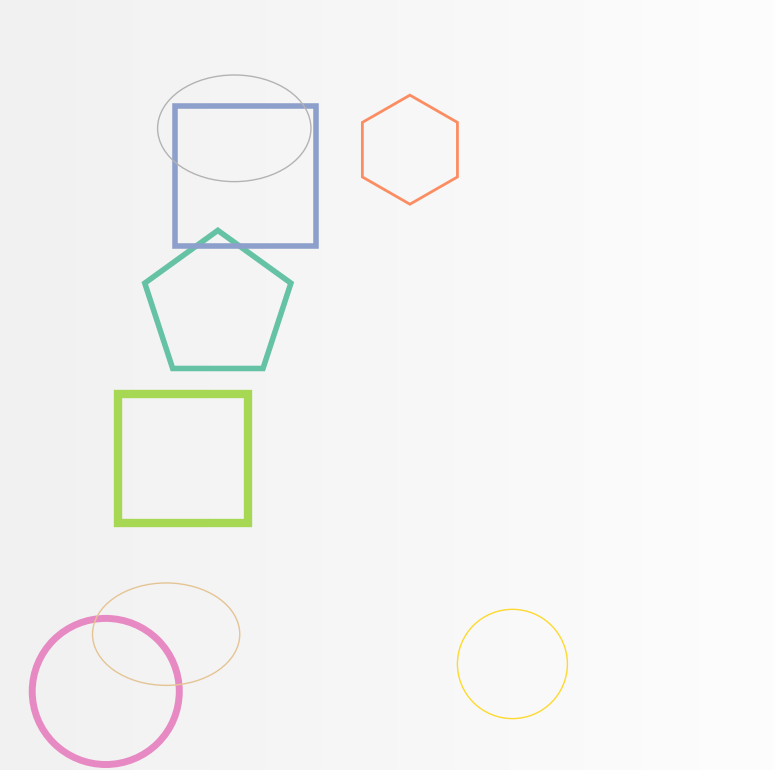[{"shape": "pentagon", "thickness": 2, "radius": 0.5, "center": [0.281, 0.602]}, {"shape": "hexagon", "thickness": 1, "radius": 0.35, "center": [0.529, 0.806]}, {"shape": "square", "thickness": 2, "radius": 0.45, "center": [0.317, 0.772]}, {"shape": "circle", "thickness": 2.5, "radius": 0.47, "center": [0.136, 0.102]}, {"shape": "square", "thickness": 3, "radius": 0.42, "center": [0.236, 0.405]}, {"shape": "circle", "thickness": 0.5, "radius": 0.35, "center": [0.661, 0.138]}, {"shape": "oval", "thickness": 0.5, "radius": 0.48, "center": [0.214, 0.176]}, {"shape": "oval", "thickness": 0.5, "radius": 0.49, "center": [0.302, 0.833]}]